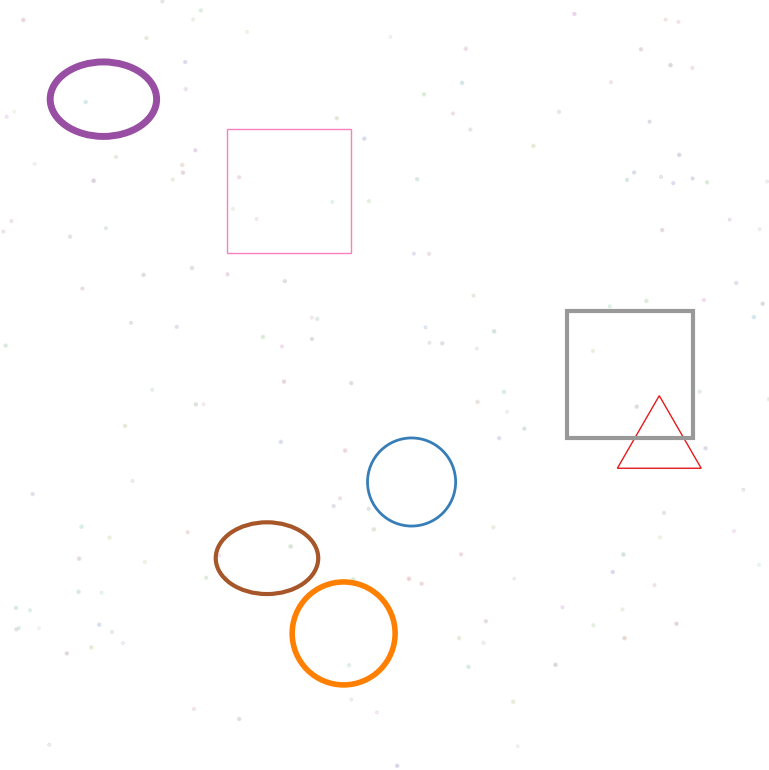[{"shape": "triangle", "thickness": 0.5, "radius": 0.31, "center": [0.856, 0.423]}, {"shape": "circle", "thickness": 1, "radius": 0.29, "center": [0.535, 0.374]}, {"shape": "oval", "thickness": 2.5, "radius": 0.35, "center": [0.134, 0.871]}, {"shape": "circle", "thickness": 2, "radius": 0.33, "center": [0.446, 0.177]}, {"shape": "oval", "thickness": 1.5, "radius": 0.33, "center": [0.347, 0.275]}, {"shape": "square", "thickness": 0.5, "radius": 0.4, "center": [0.375, 0.751]}, {"shape": "square", "thickness": 1.5, "radius": 0.41, "center": [0.818, 0.514]}]